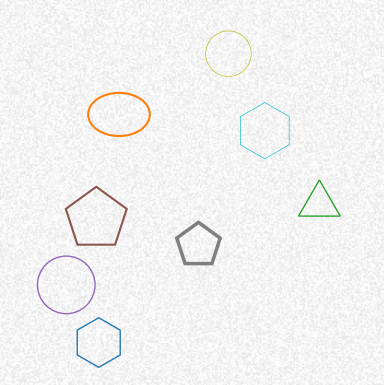[{"shape": "hexagon", "thickness": 1, "radius": 0.32, "center": [0.256, 0.11]}, {"shape": "oval", "thickness": 1.5, "radius": 0.4, "center": [0.309, 0.703]}, {"shape": "triangle", "thickness": 1, "radius": 0.31, "center": [0.83, 0.47]}, {"shape": "circle", "thickness": 1, "radius": 0.37, "center": [0.172, 0.26]}, {"shape": "pentagon", "thickness": 1.5, "radius": 0.42, "center": [0.25, 0.432]}, {"shape": "pentagon", "thickness": 2.5, "radius": 0.3, "center": [0.516, 0.363]}, {"shape": "circle", "thickness": 0.5, "radius": 0.3, "center": [0.593, 0.861]}, {"shape": "hexagon", "thickness": 0.5, "radius": 0.37, "center": [0.688, 0.661]}]